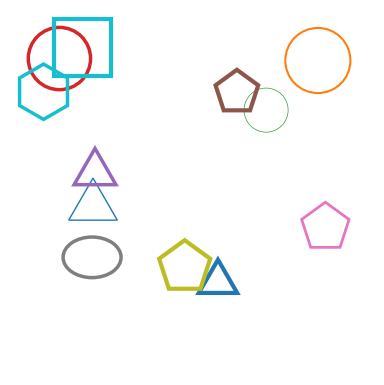[{"shape": "triangle", "thickness": 1, "radius": 0.36, "center": [0.242, 0.465]}, {"shape": "triangle", "thickness": 3, "radius": 0.29, "center": [0.566, 0.268]}, {"shape": "circle", "thickness": 1.5, "radius": 0.42, "center": [0.826, 0.843]}, {"shape": "circle", "thickness": 0.5, "radius": 0.29, "center": [0.691, 0.714]}, {"shape": "circle", "thickness": 2.5, "radius": 0.4, "center": [0.154, 0.848]}, {"shape": "triangle", "thickness": 2.5, "radius": 0.31, "center": [0.247, 0.552]}, {"shape": "pentagon", "thickness": 3, "radius": 0.29, "center": [0.615, 0.761]}, {"shape": "pentagon", "thickness": 2, "radius": 0.32, "center": [0.845, 0.41]}, {"shape": "oval", "thickness": 2.5, "radius": 0.38, "center": [0.239, 0.332]}, {"shape": "pentagon", "thickness": 3, "radius": 0.35, "center": [0.48, 0.306]}, {"shape": "square", "thickness": 3, "radius": 0.37, "center": [0.215, 0.876]}, {"shape": "hexagon", "thickness": 2.5, "radius": 0.36, "center": [0.113, 0.762]}]